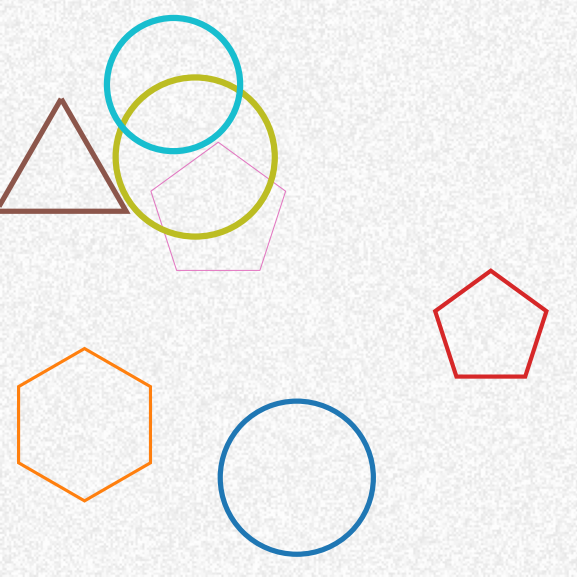[{"shape": "circle", "thickness": 2.5, "radius": 0.66, "center": [0.514, 0.172]}, {"shape": "hexagon", "thickness": 1.5, "radius": 0.66, "center": [0.146, 0.264]}, {"shape": "pentagon", "thickness": 2, "radius": 0.51, "center": [0.85, 0.429]}, {"shape": "triangle", "thickness": 2.5, "radius": 0.65, "center": [0.106, 0.698]}, {"shape": "pentagon", "thickness": 0.5, "radius": 0.61, "center": [0.378, 0.63]}, {"shape": "circle", "thickness": 3, "radius": 0.69, "center": [0.338, 0.727]}, {"shape": "circle", "thickness": 3, "radius": 0.58, "center": [0.3, 0.853]}]